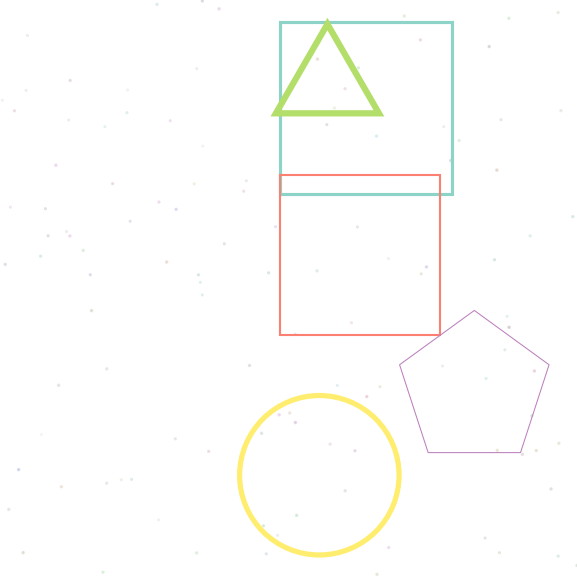[{"shape": "square", "thickness": 1.5, "radius": 0.74, "center": [0.635, 0.813]}, {"shape": "square", "thickness": 1, "radius": 0.69, "center": [0.623, 0.558]}, {"shape": "triangle", "thickness": 3, "radius": 0.52, "center": [0.567, 0.854]}, {"shape": "pentagon", "thickness": 0.5, "radius": 0.68, "center": [0.821, 0.325]}, {"shape": "circle", "thickness": 2.5, "radius": 0.69, "center": [0.553, 0.176]}]